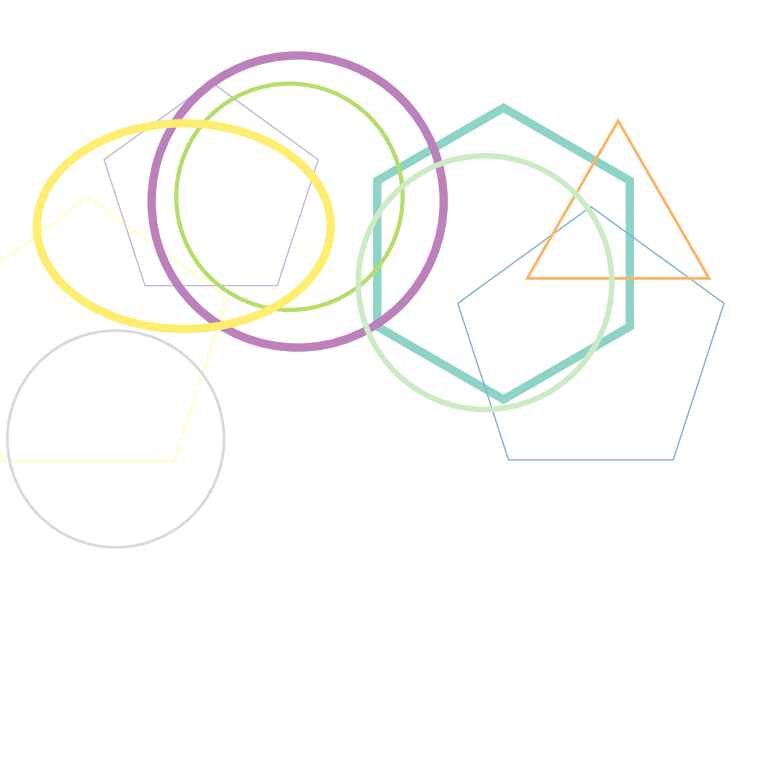[{"shape": "hexagon", "thickness": 3, "radius": 0.95, "center": [0.654, 0.671]}, {"shape": "pentagon", "thickness": 0.5, "radius": 0.95, "center": [0.115, 0.554]}, {"shape": "pentagon", "thickness": 0.5, "radius": 0.73, "center": [0.274, 0.747]}, {"shape": "pentagon", "thickness": 0.5, "radius": 0.91, "center": [0.767, 0.55]}, {"shape": "triangle", "thickness": 1, "radius": 0.68, "center": [0.803, 0.707]}, {"shape": "circle", "thickness": 1.5, "radius": 0.74, "center": [0.376, 0.744]}, {"shape": "circle", "thickness": 1, "radius": 0.7, "center": [0.15, 0.43]}, {"shape": "circle", "thickness": 3, "radius": 0.95, "center": [0.387, 0.738]}, {"shape": "circle", "thickness": 2, "radius": 0.82, "center": [0.63, 0.633]}, {"shape": "oval", "thickness": 3, "radius": 0.95, "center": [0.239, 0.706]}]